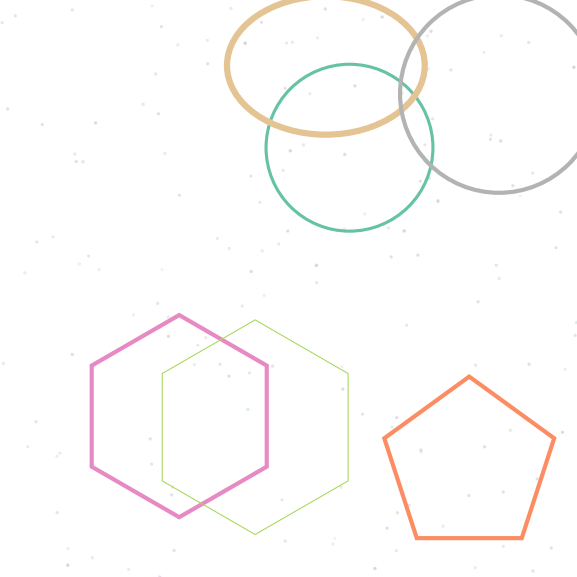[{"shape": "circle", "thickness": 1.5, "radius": 0.72, "center": [0.605, 0.743]}, {"shape": "pentagon", "thickness": 2, "radius": 0.77, "center": [0.813, 0.192]}, {"shape": "hexagon", "thickness": 2, "radius": 0.88, "center": [0.31, 0.279]}, {"shape": "hexagon", "thickness": 0.5, "radius": 0.93, "center": [0.442, 0.259]}, {"shape": "oval", "thickness": 3, "radius": 0.86, "center": [0.564, 0.886]}, {"shape": "circle", "thickness": 2, "radius": 0.86, "center": [0.864, 0.837]}]